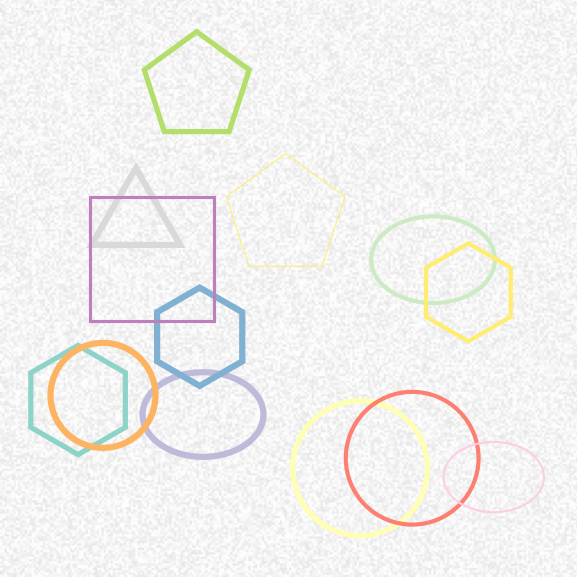[{"shape": "hexagon", "thickness": 2.5, "radius": 0.47, "center": [0.135, 0.306]}, {"shape": "circle", "thickness": 2.5, "radius": 0.58, "center": [0.624, 0.188]}, {"shape": "oval", "thickness": 3, "radius": 0.52, "center": [0.352, 0.281]}, {"shape": "circle", "thickness": 2, "radius": 0.57, "center": [0.714, 0.206]}, {"shape": "hexagon", "thickness": 3, "radius": 0.43, "center": [0.346, 0.416]}, {"shape": "circle", "thickness": 3, "radius": 0.45, "center": [0.178, 0.315]}, {"shape": "pentagon", "thickness": 2.5, "radius": 0.48, "center": [0.341, 0.849]}, {"shape": "oval", "thickness": 1, "radius": 0.43, "center": [0.855, 0.173]}, {"shape": "triangle", "thickness": 3, "radius": 0.44, "center": [0.235, 0.619]}, {"shape": "square", "thickness": 1.5, "radius": 0.54, "center": [0.264, 0.55]}, {"shape": "oval", "thickness": 2, "radius": 0.54, "center": [0.75, 0.549]}, {"shape": "pentagon", "thickness": 0.5, "radius": 0.54, "center": [0.495, 0.625]}, {"shape": "hexagon", "thickness": 2, "radius": 0.42, "center": [0.811, 0.493]}]